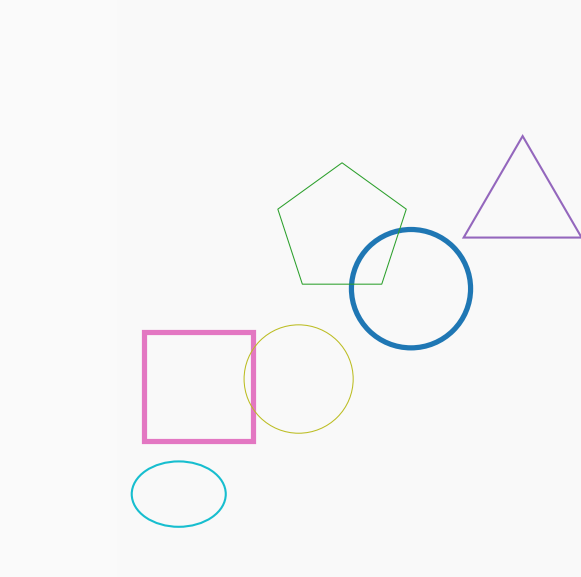[{"shape": "circle", "thickness": 2.5, "radius": 0.51, "center": [0.707, 0.499]}, {"shape": "pentagon", "thickness": 0.5, "radius": 0.58, "center": [0.588, 0.601]}, {"shape": "triangle", "thickness": 1, "radius": 0.59, "center": [0.899, 0.646]}, {"shape": "square", "thickness": 2.5, "radius": 0.47, "center": [0.341, 0.33]}, {"shape": "circle", "thickness": 0.5, "radius": 0.47, "center": [0.514, 0.343]}, {"shape": "oval", "thickness": 1, "radius": 0.4, "center": [0.308, 0.144]}]